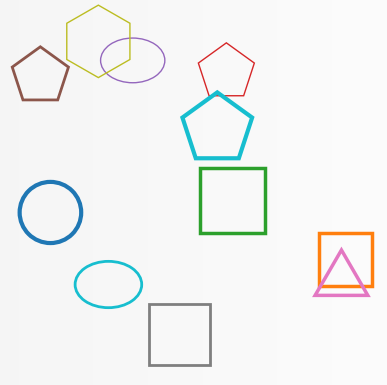[{"shape": "circle", "thickness": 3, "radius": 0.4, "center": [0.13, 0.448]}, {"shape": "square", "thickness": 2.5, "radius": 0.35, "center": [0.892, 0.327]}, {"shape": "square", "thickness": 2.5, "radius": 0.42, "center": [0.599, 0.479]}, {"shape": "pentagon", "thickness": 1, "radius": 0.38, "center": [0.584, 0.813]}, {"shape": "oval", "thickness": 1, "radius": 0.41, "center": [0.342, 0.843]}, {"shape": "pentagon", "thickness": 2, "radius": 0.38, "center": [0.104, 0.802]}, {"shape": "triangle", "thickness": 2.5, "radius": 0.39, "center": [0.881, 0.272]}, {"shape": "square", "thickness": 2, "radius": 0.4, "center": [0.464, 0.131]}, {"shape": "hexagon", "thickness": 1, "radius": 0.47, "center": [0.254, 0.893]}, {"shape": "pentagon", "thickness": 3, "radius": 0.47, "center": [0.561, 0.665]}, {"shape": "oval", "thickness": 2, "radius": 0.43, "center": [0.28, 0.261]}]